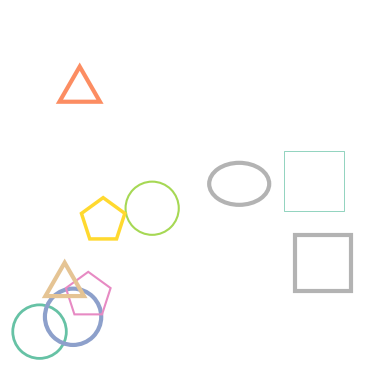[{"shape": "square", "thickness": 0.5, "radius": 0.39, "center": [0.816, 0.53]}, {"shape": "circle", "thickness": 2, "radius": 0.35, "center": [0.103, 0.139]}, {"shape": "triangle", "thickness": 3, "radius": 0.3, "center": [0.207, 0.766]}, {"shape": "circle", "thickness": 3, "radius": 0.37, "center": [0.19, 0.177]}, {"shape": "pentagon", "thickness": 1.5, "radius": 0.31, "center": [0.229, 0.233]}, {"shape": "circle", "thickness": 1.5, "radius": 0.35, "center": [0.395, 0.459]}, {"shape": "pentagon", "thickness": 2.5, "radius": 0.3, "center": [0.268, 0.427]}, {"shape": "triangle", "thickness": 3, "radius": 0.29, "center": [0.168, 0.26]}, {"shape": "oval", "thickness": 3, "radius": 0.39, "center": [0.621, 0.523]}, {"shape": "square", "thickness": 3, "radius": 0.36, "center": [0.84, 0.318]}]